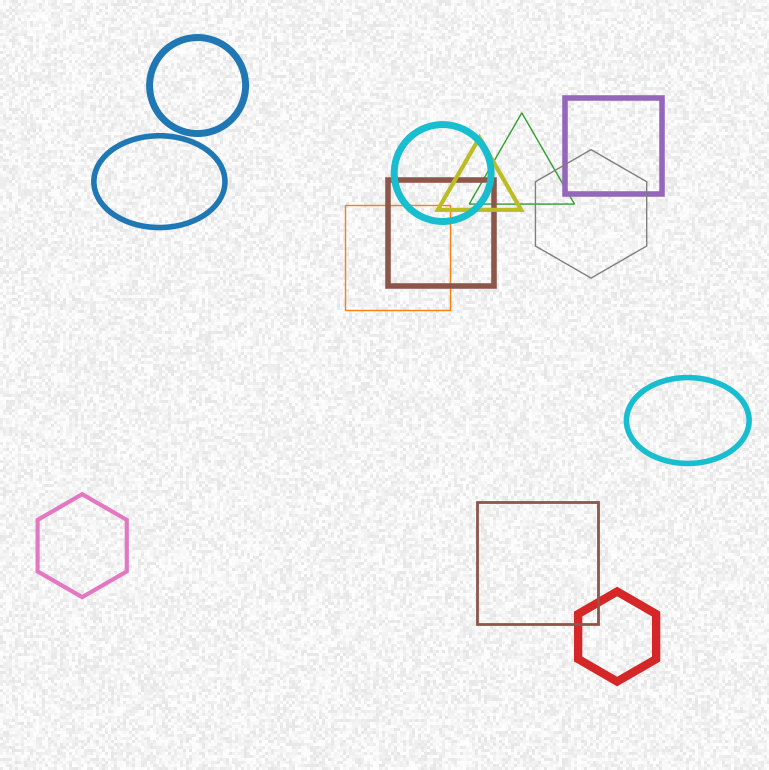[{"shape": "oval", "thickness": 2, "radius": 0.43, "center": [0.207, 0.764]}, {"shape": "circle", "thickness": 2.5, "radius": 0.31, "center": [0.257, 0.889]}, {"shape": "square", "thickness": 0.5, "radius": 0.34, "center": [0.516, 0.666]}, {"shape": "triangle", "thickness": 0.5, "radius": 0.39, "center": [0.678, 0.774]}, {"shape": "hexagon", "thickness": 3, "radius": 0.29, "center": [0.801, 0.173]}, {"shape": "square", "thickness": 2, "radius": 0.31, "center": [0.797, 0.81]}, {"shape": "square", "thickness": 2, "radius": 0.34, "center": [0.573, 0.697]}, {"shape": "square", "thickness": 1, "radius": 0.4, "center": [0.698, 0.269]}, {"shape": "hexagon", "thickness": 1.5, "radius": 0.33, "center": [0.107, 0.291]}, {"shape": "hexagon", "thickness": 0.5, "radius": 0.42, "center": [0.768, 0.722]}, {"shape": "triangle", "thickness": 1.5, "radius": 0.31, "center": [0.623, 0.759]}, {"shape": "circle", "thickness": 2.5, "radius": 0.31, "center": [0.575, 0.775]}, {"shape": "oval", "thickness": 2, "radius": 0.4, "center": [0.893, 0.454]}]